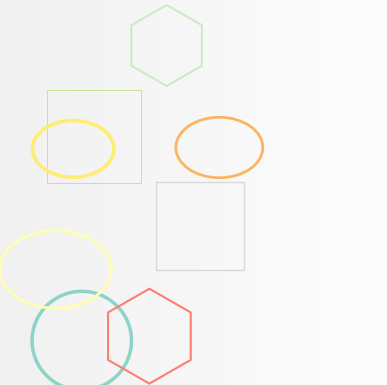[{"shape": "circle", "thickness": 2.5, "radius": 0.64, "center": [0.211, 0.115]}, {"shape": "oval", "thickness": 2, "radius": 0.72, "center": [0.143, 0.3]}, {"shape": "hexagon", "thickness": 1.5, "radius": 0.62, "center": [0.386, 0.127]}, {"shape": "oval", "thickness": 2, "radius": 0.56, "center": [0.566, 0.617]}, {"shape": "square", "thickness": 0.5, "radius": 0.6, "center": [0.242, 0.645]}, {"shape": "square", "thickness": 1, "radius": 0.57, "center": [0.516, 0.412]}, {"shape": "hexagon", "thickness": 1.5, "radius": 0.53, "center": [0.43, 0.882]}, {"shape": "oval", "thickness": 2.5, "radius": 0.53, "center": [0.189, 0.613]}]